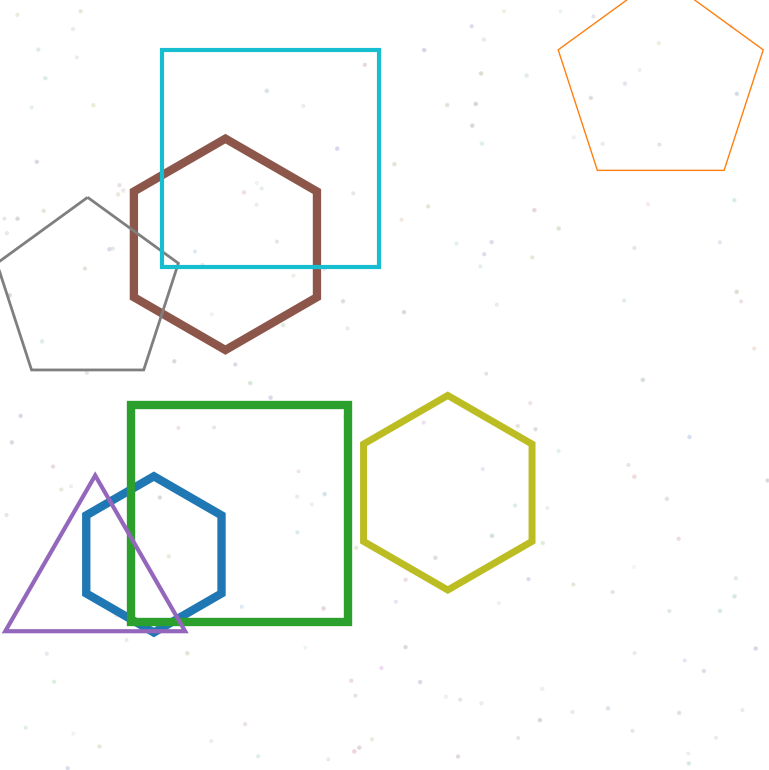[{"shape": "hexagon", "thickness": 3, "radius": 0.51, "center": [0.2, 0.28]}, {"shape": "pentagon", "thickness": 0.5, "radius": 0.7, "center": [0.858, 0.892]}, {"shape": "square", "thickness": 3, "radius": 0.7, "center": [0.311, 0.333]}, {"shape": "triangle", "thickness": 1.5, "radius": 0.67, "center": [0.124, 0.248]}, {"shape": "hexagon", "thickness": 3, "radius": 0.69, "center": [0.293, 0.683]}, {"shape": "pentagon", "thickness": 1, "radius": 0.62, "center": [0.114, 0.62]}, {"shape": "hexagon", "thickness": 2.5, "radius": 0.63, "center": [0.582, 0.36]}, {"shape": "square", "thickness": 1.5, "radius": 0.7, "center": [0.351, 0.795]}]